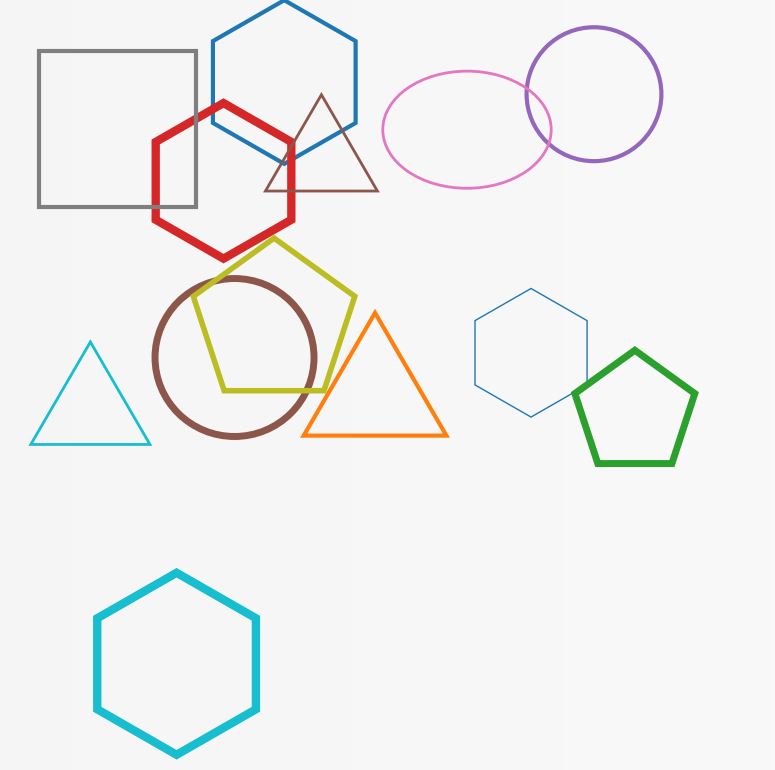[{"shape": "hexagon", "thickness": 1.5, "radius": 0.53, "center": [0.367, 0.893]}, {"shape": "hexagon", "thickness": 0.5, "radius": 0.42, "center": [0.685, 0.542]}, {"shape": "triangle", "thickness": 1.5, "radius": 0.53, "center": [0.484, 0.487]}, {"shape": "pentagon", "thickness": 2.5, "radius": 0.41, "center": [0.819, 0.464]}, {"shape": "hexagon", "thickness": 3, "radius": 0.51, "center": [0.288, 0.765]}, {"shape": "circle", "thickness": 1.5, "radius": 0.43, "center": [0.766, 0.878]}, {"shape": "circle", "thickness": 2.5, "radius": 0.51, "center": [0.303, 0.536]}, {"shape": "triangle", "thickness": 1, "radius": 0.42, "center": [0.415, 0.794]}, {"shape": "oval", "thickness": 1, "radius": 0.54, "center": [0.603, 0.832]}, {"shape": "square", "thickness": 1.5, "radius": 0.51, "center": [0.152, 0.833]}, {"shape": "pentagon", "thickness": 2, "radius": 0.55, "center": [0.354, 0.581]}, {"shape": "hexagon", "thickness": 3, "radius": 0.59, "center": [0.228, 0.138]}, {"shape": "triangle", "thickness": 1, "radius": 0.44, "center": [0.117, 0.467]}]